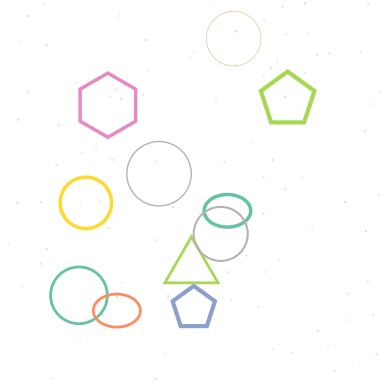[{"shape": "circle", "thickness": 2, "radius": 0.37, "center": [0.205, 0.233]}, {"shape": "oval", "thickness": 2.5, "radius": 0.3, "center": [0.591, 0.452]}, {"shape": "oval", "thickness": 2, "radius": 0.31, "center": [0.303, 0.193]}, {"shape": "pentagon", "thickness": 3, "radius": 0.29, "center": [0.503, 0.2]}, {"shape": "hexagon", "thickness": 2.5, "radius": 0.42, "center": [0.28, 0.727]}, {"shape": "triangle", "thickness": 2, "radius": 0.4, "center": [0.497, 0.305]}, {"shape": "pentagon", "thickness": 3, "radius": 0.37, "center": [0.747, 0.741]}, {"shape": "circle", "thickness": 2.5, "radius": 0.33, "center": [0.223, 0.473]}, {"shape": "circle", "thickness": 0.5, "radius": 0.35, "center": [0.607, 0.9]}, {"shape": "circle", "thickness": 1, "radius": 0.42, "center": [0.413, 0.549]}, {"shape": "circle", "thickness": 1.5, "radius": 0.35, "center": [0.573, 0.392]}]